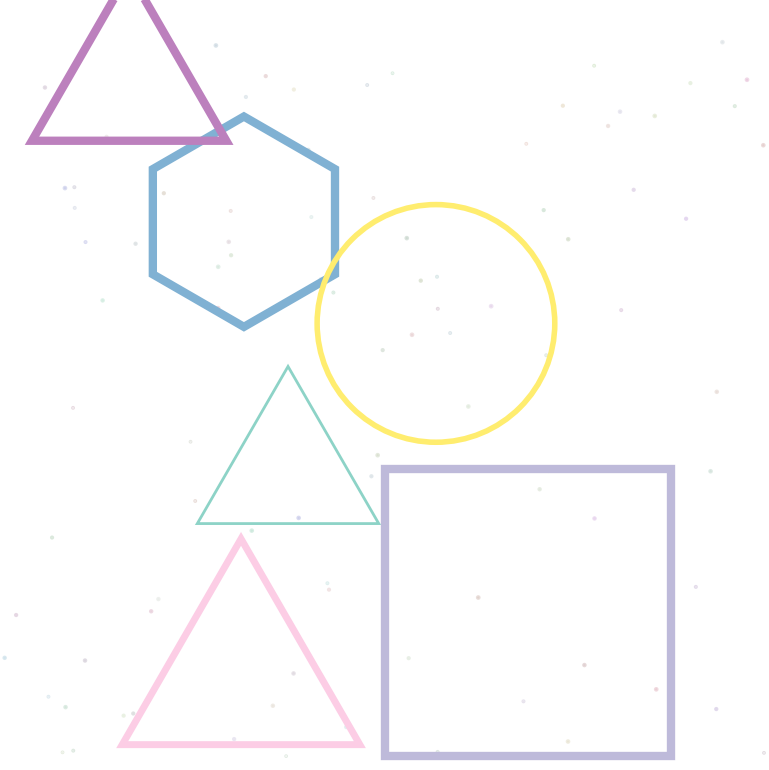[{"shape": "triangle", "thickness": 1, "radius": 0.68, "center": [0.374, 0.388]}, {"shape": "square", "thickness": 3, "radius": 0.93, "center": [0.686, 0.204]}, {"shape": "hexagon", "thickness": 3, "radius": 0.68, "center": [0.317, 0.712]}, {"shape": "triangle", "thickness": 2.5, "radius": 0.89, "center": [0.313, 0.122]}, {"shape": "triangle", "thickness": 3, "radius": 0.73, "center": [0.168, 0.89]}, {"shape": "circle", "thickness": 2, "radius": 0.77, "center": [0.566, 0.58]}]